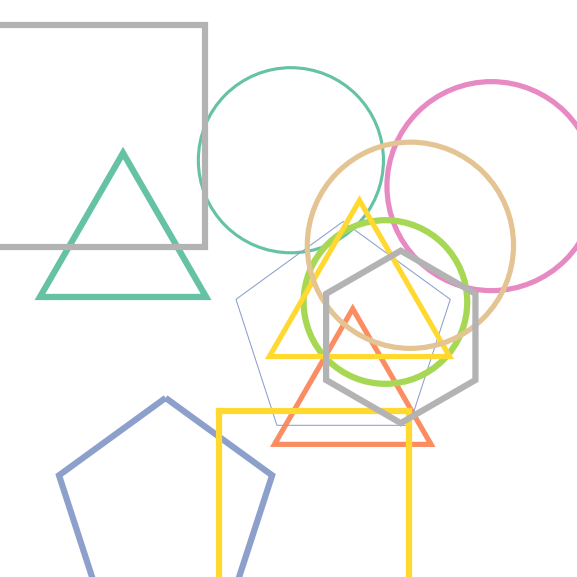[{"shape": "triangle", "thickness": 3, "radius": 0.83, "center": [0.213, 0.568]}, {"shape": "circle", "thickness": 1.5, "radius": 0.8, "center": [0.504, 0.722]}, {"shape": "triangle", "thickness": 2.5, "radius": 0.78, "center": [0.611, 0.308]}, {"shape": "pentagon", "thickness": 3, "radius": 0.97, "center": [0.287, 0.116]}, {"shape": "pentagon", "thickness": 0.5, "radius": 0.98, "center": [0.594, 0.42]}, {"shape": "circle", "thickness": 2.5, "radius": 0.9, "center": [0.851, 0.677]}, {"shape": "circle", "thickness": 3, "radius": 0.71, "center": [0.667, 0.476]}, {"shape": "triangle", "thickness": 2.5, "radius": 0.9, "center": [0.623, 0.472]}, {"shape": "square", "thickness": 3, "radius": 0.82, "center": [0.544, 0.123]}, {"shape": "circle", "thickness": 2.5, "radius": 0.89, "center": [0.711, 0.574]}, {"shape": "hexagon", "thickness": 3, "radius": 0.75, "center": [0.694, 0.416]}, {"shape": "square", "thickness": 3, "radius": 0.96, "center": [0.162, 0.764]}]